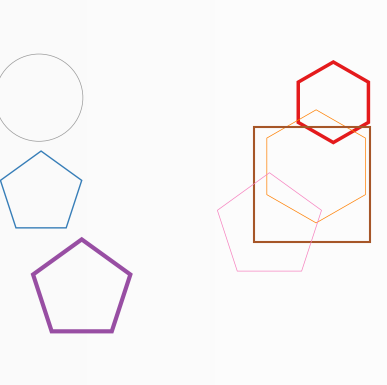[{"shape": "hexagon", "thickness": 2.5, "radius": 0.52, "center": [0.86, 0.734]}, {"shape": "pentagon", "thickness": 1, "radius": 0.55, "center": [0.106, 0.497]}, {"shape": "pentagon", "thickness": 3, "radius": 0.66, "center": [0.211, 0.246]}, {"shape": "hexagon", "thickness": 0.5, "radius": 0.73, "center": [0.816, 0.568]}, {"shape": "square", "thickness": 1.5, "radius": 0.75, "center": [0.805, 0.521]}, {"shape": "pentagon", "thickness": 0.5, "radius": 0.71, "center": [0.695, 0.41]}, {"shape": "circle", "thickness": 0.5, "radius": 0.57, "center": [0.101, 0.746]}]